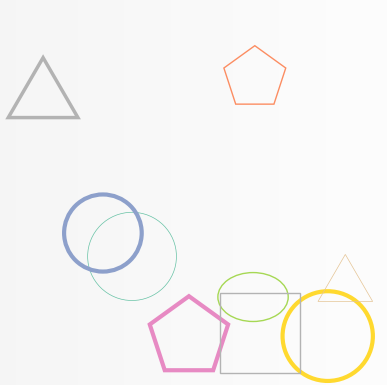[{"shape": "circle", "thickness": 0.5, "radius": 0.57, "center": [0.341, 0.334]}, {"shape": "pentagon", "thickness": 1, "radius": 0.42, "center": [0.658, 0.797]}, {"shape": "circle", "thickness": 3, "radius": 0.5, "center": [0.266, 0.395]}, {"shape": "pentagon", "thickness": 3, "radius": 0.53, "center": [0.488, 0.124]}, {"shape": "oval", "thickness": 1, "radius": 0.45, "center": [0.653, 0.228]}, {"shape": "circle", "thickness": 3, "radius": 0.58, "center": [0.846, 0.127]}, {"shape": "triangle", "thickness": 0.5, "radius": 0.41, "center": [0.891, 0.258]}, {"shape": "triangle", "thickness": 2.5, "radius": 0.52, "center": [0.111, 0.746]}, {"shape": "square", "thickness": 1, "radius": 0.52, "center": [0.672, 0.136]}]